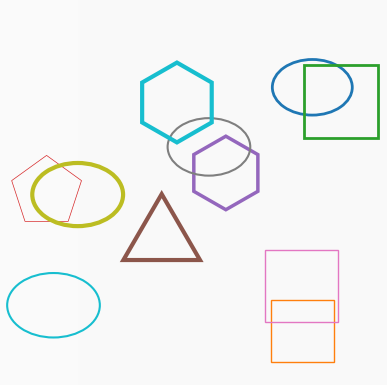[{"shape": "oval", "thickness": 2, "radius": 0.52, "center": [0.806, 0.773]}, {"shape": "square", "thickness": 1, "radius": 0.41, "center": [0.78, 0.14]}, {"shape": "square", "thickness": 2, "radius": 0.48, "center": [0.88, 0.736]}, {"shape": "pentagon", "thickness": 0.5, "radius": 0.47, "center": [0.12, 0.502]}, {"shape": "hexagon", "thickness": 2.5, "radius": 0.48, "center": [0.583, 0.551]}, {"shape": "triangle", "thickness": 3, "radius": 0.57, "center": [0.417, 0.382]}, {"shape": "square", "thickness": 1, "radius": 0.47, "center": [0.779, 0.256]}, {"shape": "oval", "thickness": 1.5, "radius": 0.53, "center": [0.539, 0.618]}, {"shape": "oval", "thickness": 3, "radius": 0.59, "center": [0.2, 0.495]}, {"shape": "hexagon", "thickness": 3, "radius": 0.52, "center": [0.457, 0.734]}, {"shape": "oval", "thickness": 1.5, "radius": 0.6, "center": [0.138, 0.207]}]